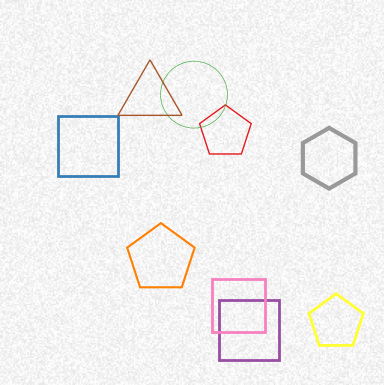[{"shape": "pentagon", "thickness": 1, "radius": 0.35, "center": [0.585, 0.657]}, {"shape": "square", "thickness": 2, "radius": 0.39, "center": [0.229, 0.621]}, {"shape": "circle", "thickness": 0.5, "radius": 0.43, "center": [0.504, 0.754]}, {"shape": "square", "thickness": 2, "radius": 0.39, "center": [0.647, 0.143]}, {"shape": "pentagon", "thickness": 1.5, "radius": 0.46, "center": [0.418, 0.328]}, {"shape": "pentagon", "thickness": 2, "radius": 0.37, "center": [0.873, 0.163]}, {"shape": "triangle", "thickness": 1, "radius": 0.48, "center": [0.39, 0.748]}, {"shape": "square", "thickness": 2, "radius": 0.35, "center": [0.619, 0.207]}, {"shape": "hexagon", "thickness": 3, "radius": 0.39, "center": [0.855, 0.589]}]